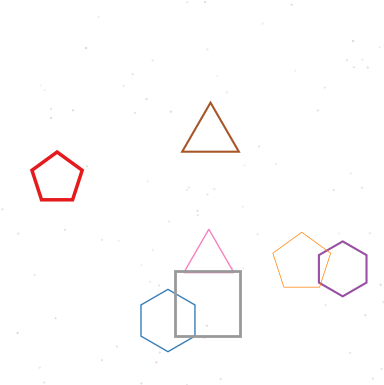[{"shape": "pentagon", "thickness": 2.5, "radius": 0.34, "center": [0.148, 0.537]}, {"shape": "hexagon", "thickness": 1, "radius": 0.4, "center": [0.436, 0.167]}, {"shape": "hexagon", "thickness": 1.5, "radius": 0.36, "center": [0.89, 0.302]}, {"shape": "pentagon", "thickness": 0.5, "radius": 0.39, "center": [0.784, 0.318]}, {"shape": "triangle", "thickness": 1.5, "radius": 0.42, "center": [0.547, 0.648]}, {"shape": "triangle", "thickness": 1, "radius": 0.38, "center": [0.542, 0.329]}, {"shape": "square", "thickness": 2, "radius": 0.43, "center": [0.539, 0.211]}]